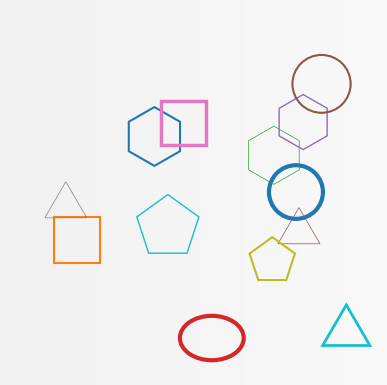[{"shape": "circle", "thickness": 3, "radius": 0.35, "center": [0.764, 0.501]}, {"shape": "hexagon", "thickness": 1.5, "radius": 0.38, "center": [0.398, 0.646]}, {"shape": "square", "thickness": 1.5, "radius": 0.3, "center": [0.2, 0.377]}, {"shape": "hexagon", "thickness": 0.5, "radius": 0.38, "center": [0.707, 0.597]}, {"shape": "oval", "thickness": 3, "radius": 0.41, "center": [0.547, 0.122]}, {"shape": "hexagon", "thickness": 1, "radius": 0.36, "center": [0.782, 0.683]}, {"shape": "triangle", "thickness": 0.5, "radius": 0.31, "center": [0.772, 0.398]}, {"shape": "circle", "thickness": 1.5, "radius": 0.38, "center": [0.83, 0.782]}, {"shape": "square", "thickness": 2.5, "radius": 0.29, "center": [0.473, 0.681]}, {"shape": "triangle", "thickness": 0.5, "radius": 0.31, "center": [0.17, 0.465]}, {"shape": "pentagon", "thickness": 1.5, "radius": 0.31, "center": [0.703, 0.322]}, {"shape": "triangle", "thickness": 2, "radius": 0.35, "center": [0.894, 0.138]}, {"shape": "pentagon", "thickness": 1, "radius": 0.42, "center": [0.433, 0.41]}]